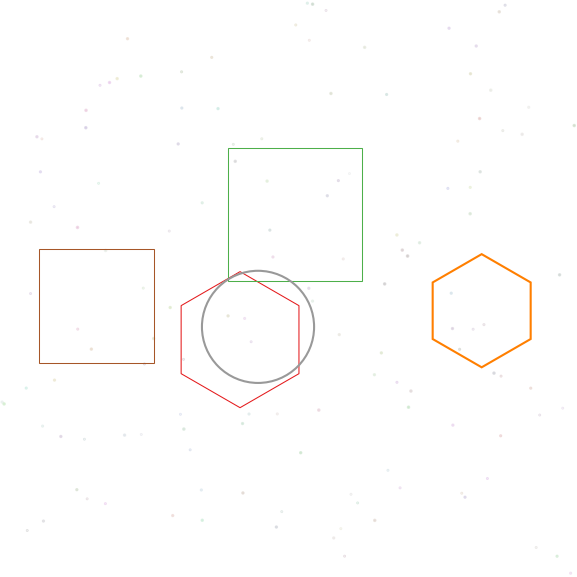[{"shape": "hexagon", "thickness": 0.5, "radius": 0.59, "center": [0.416, 0.411]}, {"shape": "square", "thickness": 0.5, "radius": 0.58, "center": [0.511, 0.627]}, {"shape": "hexagon", "thickness": 1, "radius": 0.49, "center": [0.834, 0.461]}, {"shape": "square", "thickness": 0.5, "radius": 0.5, "center": [0.167, 0.469]}, {"shape": "circle", "thickness": 1, "radius": 0.49, "center": [0.447, 0.433]}]